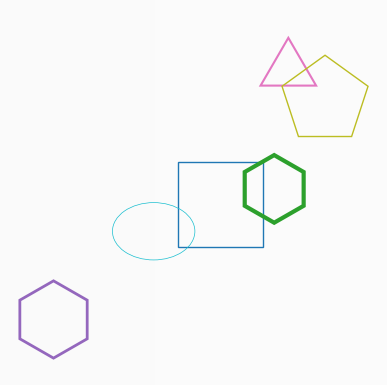[{"shape": "square", "thickness": 1, "radius": 0.55, "center": [0.57, 0.468]}, {"shape": "hexagon", "thickness": 3, "radius": 0.44, "center": [0.708, 0.509]}, {"shape": "hexagon", "thickness": 2, "radius": 0.5, "center": [0.138, 0.17]}, {"shape": "triangle", "thickness": 1.5, "radius": 0.41, "center": [0.744, 0.819]}, {"shape": "pentagon", "thickness": 1, "radius": 0.58, "center": [0.839, 0.74]}, {"shape": "oval", "thickness": 0.5, "radius": 0.53, "center": [0.397, 0.399]}]